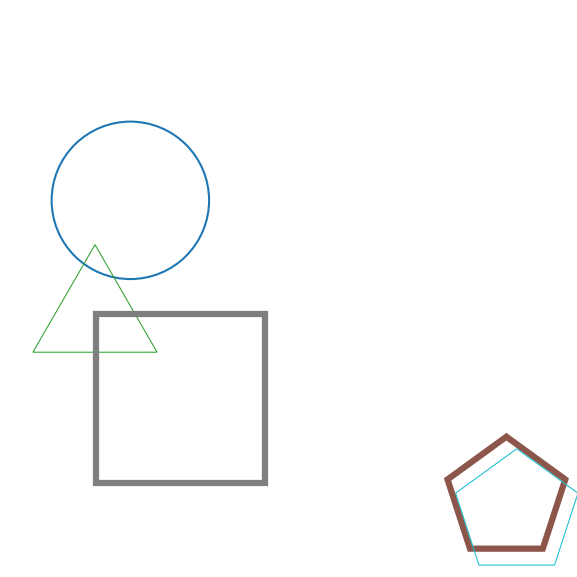[{"shape": "circle", "thickness": 1, "radius": 0.68, "center": [0.226, 0.652]}, {"shape": "triangle", "thickness": 0.5, "radius": 0.62, "center": [0.165, 0.451]}, {"shape": "pentagon", "thickness": 3, "radius": 0.54, "center": [0.877, 0.136]}, {"shape": "square", "thickness": 3, "radius": 0.73, "center": [0.312, 0.309]}, {"shape": "pentagon", "thickness": 0.5, "radius": 0.56, "center": [0.895, 0.111]}]